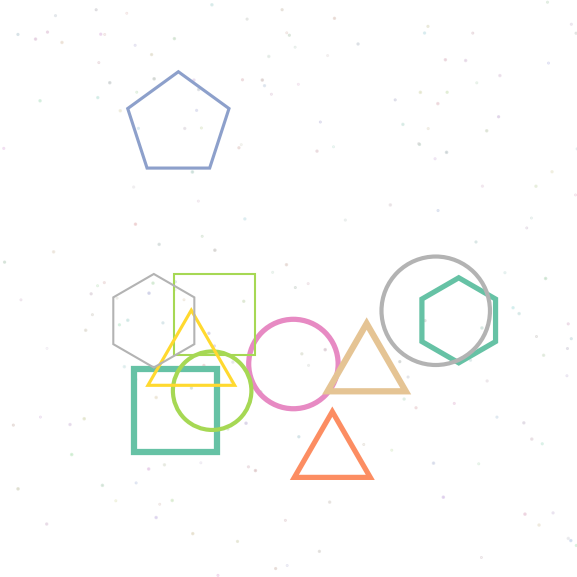[{"shape": "square", "thickness": 3, "radius": 0.36, "center": [0.304, 0.288]}, {"shape": "hexagon", "thickness": 2.5, "radius": 0.37, "center": [0.794, 0.444]}, {"shape": "triangle", "thickness": 2.5, "radius": 0.38, "center": [0.575, 0.21]}, {"shape": "pentagon", "thickness": 1.5, "radius": 0.46, "center": [0.309, 0.783]}, {"shape": "circle", "thickness": 2.5, "radius": 0.39, "center": [0.508, 0.369]}, {"shape": "square", "thickness": 1, "radius": 0.35, "center": [0.371, 0.455]}, {"shape": "circle", "thickness": 2, "radius": 0.34, "center": [0.367, 0.323]}, {"shape": "triangle", "thickness": 1.5, "radius": 0.43, "center": [0.331, 0.375]}, {"shape": "triangle", "thickness": 3, "radius": 0.39, "center": [0.635, 0.361]}, {"shape": "hexagon", "thickness": 1, "radius": 0.41, "center": [0.266, 0.444]}, {"shape": "circle", "thickness": 2, "radius": 0.47, "center": [0.755, 0.461]}]